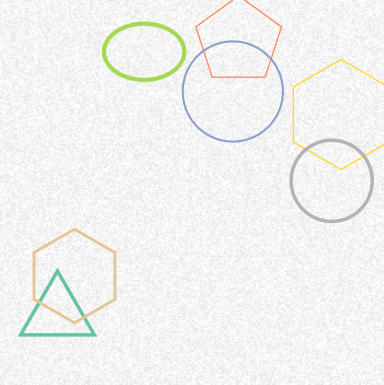[{"shape": "triangle", "thickness": 2.5, "radius": 0.55, "center": [0.149, 0.185]}, {"shape": "pentagon", "thickness": 1, "radius": 0.58, "center": [0.62, 0.894]}, {"shape": "circle", "thickness": 1.5, "radius": 0.65, "center": [0.605, 0.762]}, {"shape": "oval", "thickness": 3, "radius": 0.52, "center": [0.374, 0.866]}, {"shape": "hexagon", "thickness": 1, "radius": 0.71, "center": [0.886, 0.703]}, {"shape": "hexagon", "thickness": 2, "radius": 0.61, "center": [0.193, 0.283]}, {"shape": "circle", "thickness": 2.5, "radius": 0.53, "center": [0.862, 0.53]}]